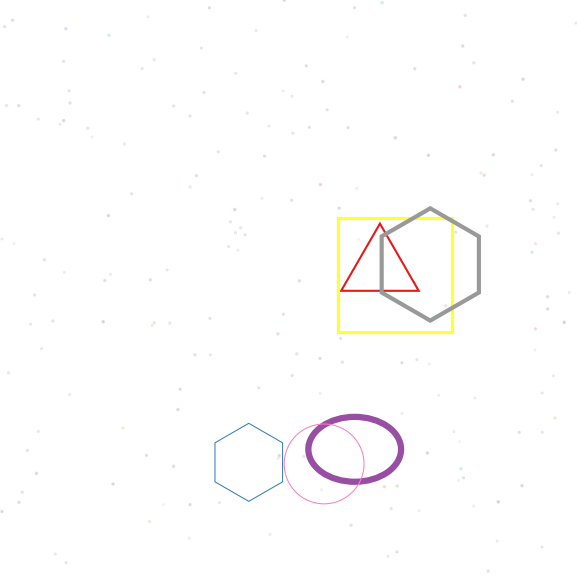[{"shape": "triangle", "thickness": 1, "radius": 0.39, "center": [0.658, 0.534]}, {"shape": "hexagon", "thickness": 0.5, "radius": 0.34, "center": [0.431, 0.199]}, {"shape": "oval", "thickness": 3, "radius": 0.4, "center": [0.614, 0.221]}, {"shape": "square", "thickness": 1.5, "radius": 0.49, "center": [0.684, 0.522]}, {"shape": "circle", "thickness": 0.5, "radius": 0.35, "center": [0.561, 0.196]}, {"shape": "hexagon", "thickness": 2, "radius": 0.49, "center": [0.745, 0.541]}]